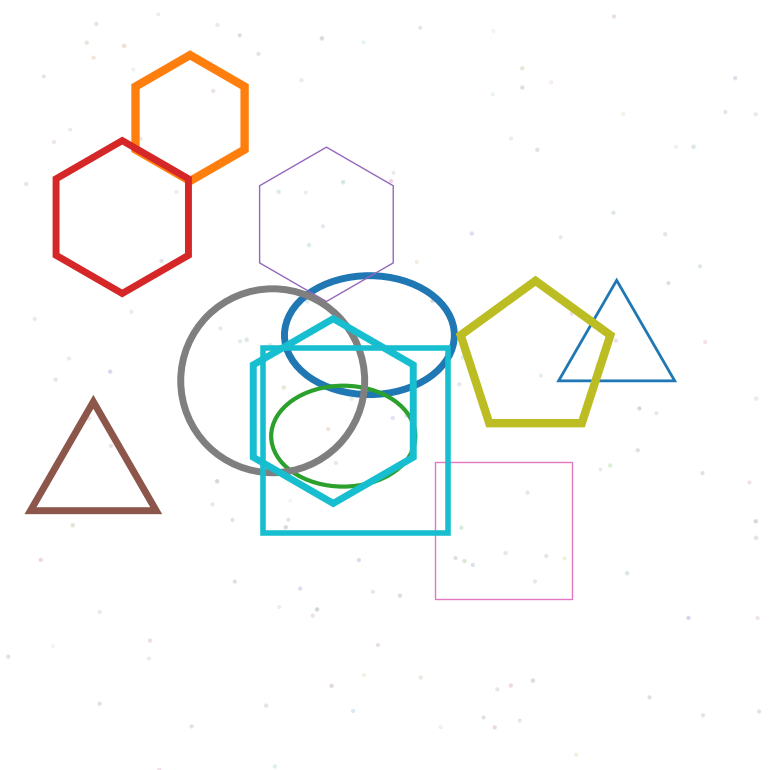[{"shape": "triangle", "thickness": 1, "radius": 0.44, "center": [0.801, 0.549]}, {"shape": "oval", "thickness": 2.5, "radius": 0.55, "center": [0.48, 0.565]}, {"shape": "hexagon", "thickness": 3, "radius": 0.41, "center": [0.247, 0.847]}, {"shape": "oval", "thickness": 1.5, "radius": 0.47, "center": [0.446, 0.434]}, {"shape": "hexagon", "thickness": 2.5, "radius": 0.5, "center": [0.159, 0.718]}, {"shape": "hexagon", "thickness": 0.5, "radius": 0.5, "center": [0.424, 0.709]}, {"shape": "triangle", "thickness": 2.5, "radius": 0.47, "center": [0.121, 0.384]}, {"shape": "square", "thickness": 0.5, "radius": 0.44, "center": [0.654, 0.311]}, {"shape": "circle", "thickness": 2.5, "radius": 0.6, "center": [0.354, 0.505]}, {"shape": "pentagon", "thickness": 3, "radius": 0.51, "center": [0.695, 0.533]}, {"shape": "hexagon", "thickness": 2.5, "radius": 0.6, "center": [0.433, 0.466]}, {"shape": "square", "thickness": 2, "radius": 0.6, "center": [0.461, 0.428]}]